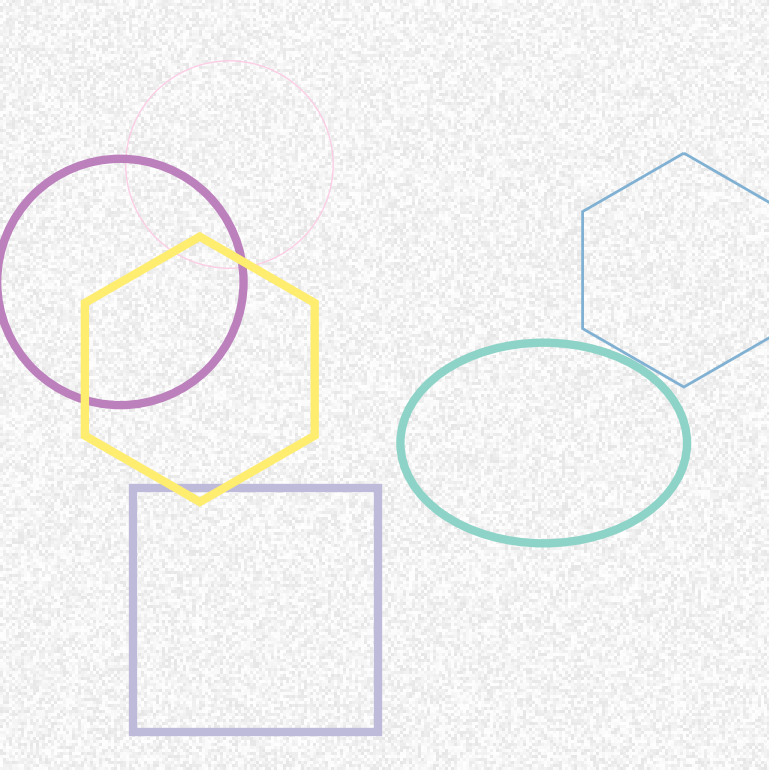[{"shape": "oval", "thickness": 3, "radius": 0.93, "center": [0.706, 0.425]}, {"shape": "square", "thickness": 3, "radius": 0.79, "center": [0.332, 0.208]}, {"shape": "hexagon", "thickness": 1, "radius": 0.76, "center": [0.888, 0.649]}, {"shape": "circle", "thickness": 0.5, "radius": 0.67, "center": [0.298, 0.786]}, {"shape": "circle", "thickness": 3, "radius": 0.8, "center": [0.156, 0.634]}, {"shape": "hexagon", "thickness": 3, "radius": 0.86, "center": [0.259, 0.52]}]